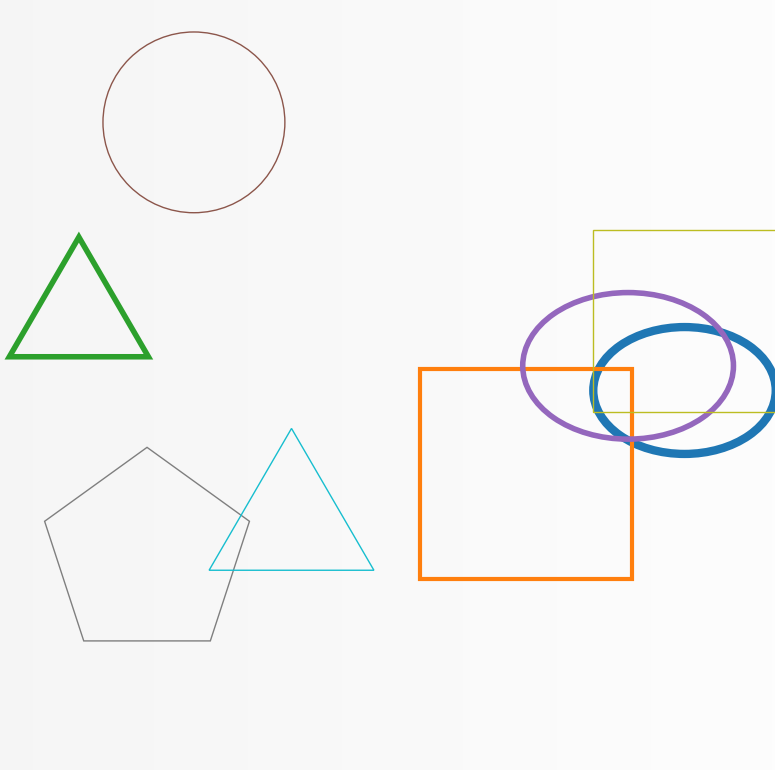[{"shape": "oval", "thickness": 3, "radius": 0.59, "center": [0.883, 0.493]}, {"shape": "square", "thickness": 1.5, "radius": 0.68, "center": [0.678, 0.384]}, {"shape": "triangle", "thickness": 2, "radius": 0.52, "center": [0.102, 0.588]}, {"shape": "oval", "thickness": 2, "radius": 0.68, "center": [0.81, 0.525]}, {"shape": "circle", "thickness": 0.5, "radius": 0.59, "center": [0.25, 0.841]}, {"shape": "pentagon", "thickness": 0.5, "radius": 0.69, "center": [0.19, 0.28]}, {"shape": "square", "thickness": 0.5, "radius": 0.59, "center": [0.884, 0.583]}, {"shape": "triangle", "thickness": 0.5, "radius": 0.61, "center": [0.376, 0.321]}]